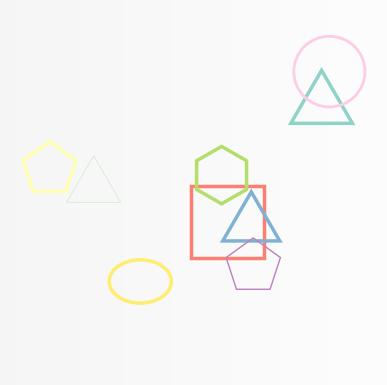[{"shape": "triangle", "thickness": 2.5, "radius": 0.46, "center": [0.83, 0.726]}, {"shape": "pentagon", "thickness": 2.5, "radius": 0.36, "center": [0.128, 0.561]}, {"shape": "square", "thickness": 2.5, "radius": 0.47, "center": [0.588, 0.424]}, {"shape": "triangle", "thickness": 2.5, "radius": 0.42, "center": [0.648, 0.417]}, {"shape": "hexagon", "thickness": 2.5, "radius": 0.37, "center": [0.572, 0.545]}, {"shape": "circle", "thickness": 2, "radius": 0.46, "center": [0.85, 0.814]}, {"shape": "pentagon", "thickness": 1, "radius": 0.37, "center": [0.654, 0.308]}, {"shape": "triangle", "thickness": 0.5, "radius": 0.4, "center": [0.242, 0.515]}, {"shape": "oval", "thickness": 2.5, "radius": 0.4, "center": [0.362, 0.269]}]